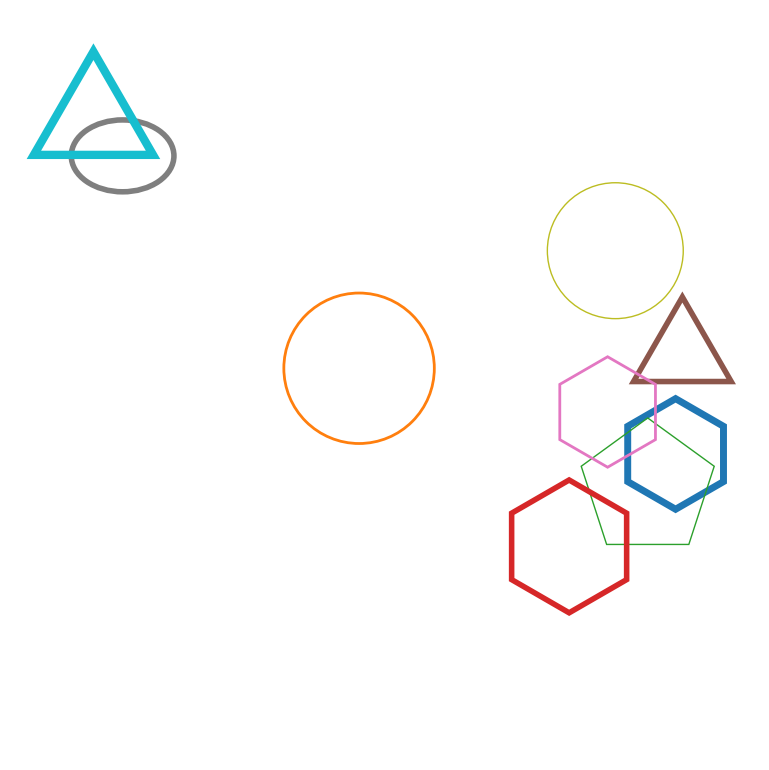[{"shape": "hexagon", "thickness": 2.5, "radius": 0.36, "center": [0.877, 0.41]}, {"shape": "circle", "thickness": 1, "radius": 0.49, "center": [0.466, 0.522]}, {"shape": "pentagon", "thickness": 0.5, "radius": 0.45, "center": [0.841, 0.366]}, {"shape": "hexagon", "thickness": 2, "radius": 0.43, "center": [0.739, 0.29]}, {"shape": "triangle", "thickness": 2, "radius": 0.37, "center": [0.886, 0.541]}, {"shape": "hexagon", "thickness": 1, "radius": 0.36, "center": [0.789, 0.465]}, {"shape": "oval", "thickness": 2, "radius": 0.33, "center": [0.159, 0.798]}, {"shape": "circle", "thickness": 0.5, "radius": 0.44, "center": [0.799, 0.674]}, {"shape": "triangle", "thickness": 3, "radius": 0.45, "center": [0.121, 0.844]}]